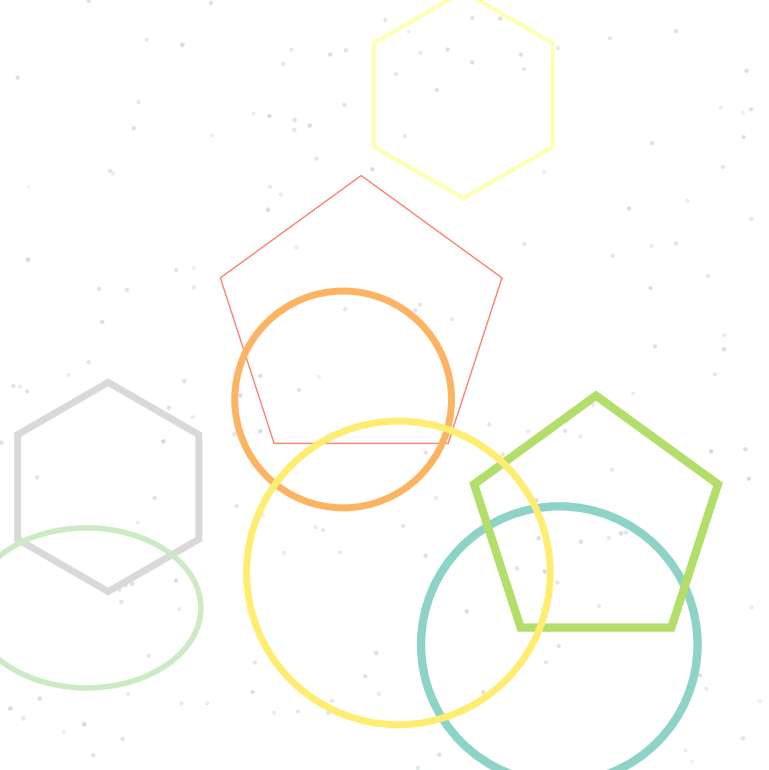[{"shape": "circle", "thickness": 3, "radius": 0.9, "center": [0.726, 0.163]}, {"shape": "hexagon", "thickness": 1.5, "radius": 0.67, "center": [0.602, 0.877]}, {"shape": "pentagon", "thickness": 0.5, "radius": 0.96, "center": [0.469, 0.58]}, {"shape": "circle", "thickness": 2.5, "radius": 0.7, "center": [0.446, 0.481]}, {"shape": "pentagon", "thickness": 3, "radius": 0.83, "center": [0.774, 0.32]}, {"shape": "hexagon", "thickness": 2.5, "radius": 0.68, "center": [0.141, 0.368]}, {"shape": "oval", "thickness": 2, "radius": 0.74, "center": [0.112, 0.211]}, {"shape": "circle", "thickness": 2.5, "radius": 0.99, "center": [0.517, 0.256]}]